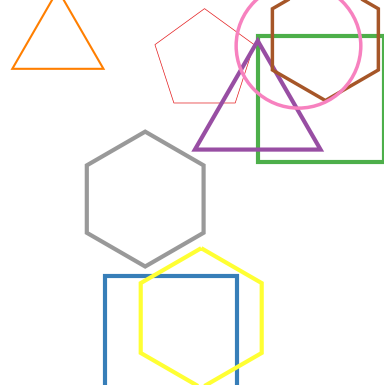[{"shape": "pentagon", "thickness": 0.5, "radius": 0.68, "center": [0.531, 0.842]}, {"shape": "square", "thickness": 3, "radius": 0.86, "center": [0.445, 0.113]}, {"shape": "square", "thickness": 3, "radius": 0.82, "center": [0.833, 0.742]}, {"shape": "triangle", "thickness": 3, "radius": 0.94, "center": [0.669, 0.706]}, {"shape": "triangle", "thickness": 1.5, "radius": 0.68, "center": [0.15, 0.89]}, {"shape": "hexagon", "thickness": 3, "radius": 0.91, "center": [0.523, 0.174]}, {"shape": "hexagon", "thickness": 2.5, "radius": 0.79, "center": [0.845, 0.898]}, {"shape": "circle", "thickness": 2.5, "radius": 0.81, "center": [0.775, 0.881]}, {"shape": "hexagon", "thickness": 3, "radius": 0.88, "center": [0.377, 0.483]}]